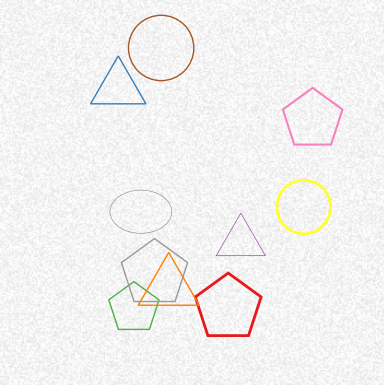[{"shape": "pentagon", "thickness": 2, "radius": 0.45, "center": [0.593, 0.201]}, {"shape": "triangle", "thickness": 1, "radius": 0.41, "center": [0.307, 0.772]}, {"shape": "pentagon", "thickness": 1, "radius": 0.34, "center": [0.348, 0.2]}, {"shape": "triangle", "thickness": 0.5, "radius": 0.37, "center": [0.626, 0.373]}, {"shape": "triangle", "thickness": 1, "radius": 0.46, "center": [0.438, 0.253]}, {"shape": "circle", "thickness": 2, "radius": 0.35, "center": [0.789, 0.462]}, {"shape": "circle", "thickness": 1, "radius": 0.42, "center": [0.419, 0.875]}, {"shape": "pentagon", "thickness": 1.5, "radius": 0.41, "center": [0.812, 0.69]}, {"shape": "pentagon", "thickness": 1, "radius": 0.45, "center": [0.401, 0.29]}, {"shape": "oval", "thickness": 0.5, "radius": 0.4, "center": [0.366, 0.45]}]